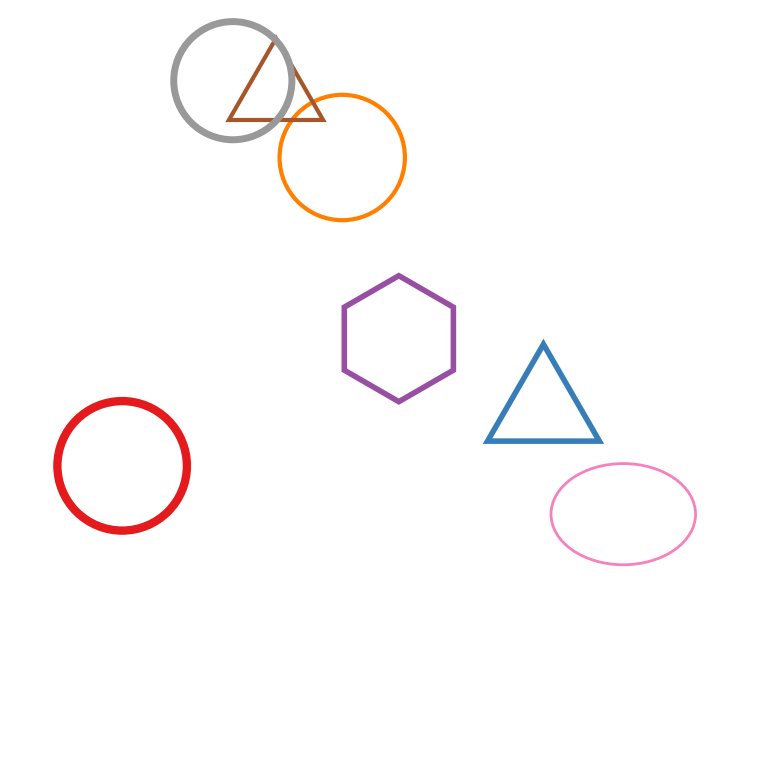[{"shape": "circle", "thickness": 3, "radius": 0.42, "center": [0.159, 0.395]}, {"shape": "triangle", "thickness": 2, "radius": 0.42, "center": [0.706, 0.469]}, {"shape": "hexagon", "thickness": 2, "radius": 0.41, "center": [0.518, 0.56]}, {"shape": "circle", "thickness": 1.5, "radius": 0.41, "center": [0.444, 0.795]}, {"shape": "triangle", "thickness": 1.5, "radius": 0.35, "center": [0.358, 0.879]}, {"shape": "oval", "thickness": 1, "radius": 0.47, "center": [0.809, 0.332]}, {"shape": "circle", "thickness": 2.5, "radius": 0.38, "center": [0.302, 0.895]}]